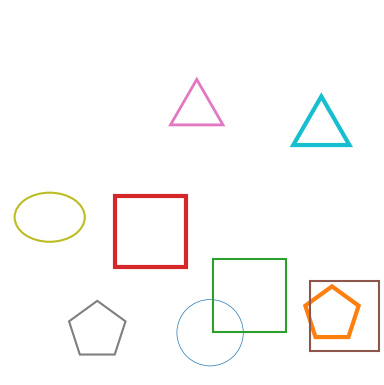[{"shape": "circle", "thickness": 0.5, "radius": 0.43, "center": [0.546, 0.136]}, {"shape": "pentagon", "thickness": 3, "radius": 0.36, "center": [0.862, 0.183]}, {"shape": "square", "thickness": 1.5, "radius": 0.48, "center": [0.648, 0.233]}, {"shape": "square", "thickness": 3, "radius": 0.46, "center": [0.391, 0.399]}, {"shape": "square", "thickness": 1.5, "radius": 0.45, "center": [0.895, 0.179]}, {"shape": "triangle", "thickness": 2, "radius": 0.39, "center": [0.511, 0.715]}, {"shape": "pentagon", "thickness": 1.5, "radius": 0.39, "center": [0.253, 0.142]}, {"shape": "oval", "thickness": 1.5, "radius": 0.46, "center": [0.129, 0.436]}, {"shape": "triangle", "thickness": 3, "radius": 0.42, "center": [0.835, 0.665]}]